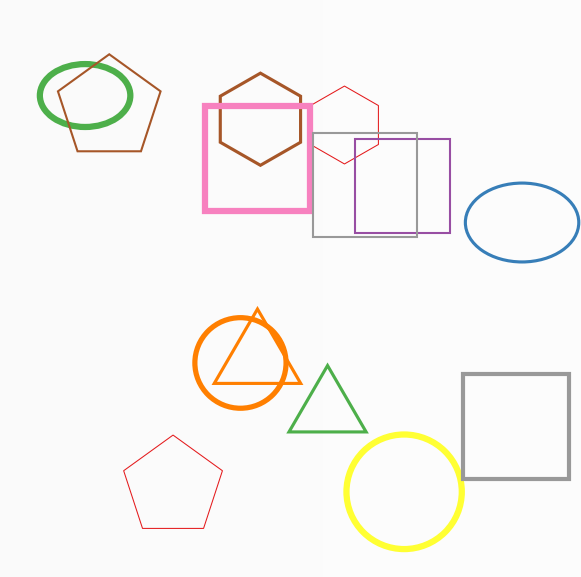[{"shape": "hexagon", "thickness": 0.5, "radius": 0.34, "center": [0.593, 0.783]}, {"shape": "pentagon", "thickness": 0.5, "radius": 0.45, "center": [0.298, 0.156]}, {"shape": "oval", "thickness": 1.5, "radius": 0.49, "center": [0.898, 0.614]}, {"shape": "oval", "thickness": 3, "radius": 0.39, "center": [0.146, 0.834]}, {"shape": "triangle", "thickness": 1.5, "radius": 0.38, "center": [0.564, 0.29]}, {"shape": "square", "thickness": 1, "radius": 0.41, "center": [0.693, 0.676]}, {"shape": "circle", "thickness": 2.5, "radius": 0.39, "center": [0.414, 0.371]}, {"shape": "triangle", "thickness": 1.5, "radius": 0.43, "center": [0.443, 0.378]}, {"shape": "circle", "thickness": 3, "radius": 0.5, "center": [0.695, 0.148]}, {"shape": "pentagon", "thickness": 1, "radius": 0.46, "center": [0.188, 0.812]}, {"shape": "hexagon", "thickness": 1.5, "radius": 0.4, "center": [0.448, 0.793]}, {"shape": "square", "thickness": 3, "radius": 0.46, "center": [0.443, 0.725]}, {"shape": "square", "thickness": 2, "radius": 0.46, "center": [0.887, 0.26]}, {"shape": "square", "thickness": 1, "radius": 0.45, "center": [0.628, 0.679]}]